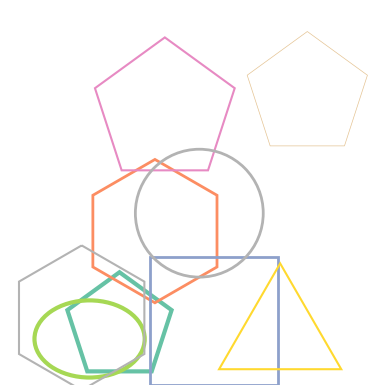[{"shape": "pentagon", "thickness": 3, "radius": 0.71, "center": [0.31, 0.151]}, {"shape": "hexagon", "thickness": 2, "radius": 0.93, "center": [0.402, 0.4]}, {"shape": "square", "thickness": 2, "radius": 0.83, "center": [0.556, 0.165]}, {"shape": "pentagon", "thickness": 1.5, "radius": 0.95, "center": [0.428, 0.712]}, {"shape": "oval", "thickness": 3, "radius": 0.72, "center": [0.233, 0.12]}, {"shape": "triangle", "thickness": 1.5, "radius": 0.92, "center": [0.728, 0.133]}, {"shape": "pentagon", "thickness": 0.5, "radius": 0.82, "center": [0.798, 0.754]}, {"shape": "circle", "thickness": 2, "radius": 0.83, "center": [0.518, 0.446]}, {"shape": "hexagon", "thickness": 1.5, "radius": 0.94, "center": [0.212, 0.175]}]